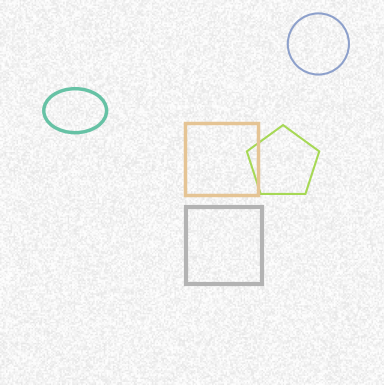[{"shape": "oval", "thickness": 2.5, "radius": 0.41, "center": [0.195, 0.713]}, {"shape": "circle", "thickness": 1.5, "radius": 0.4, "center": [0.827, 0.886]}, {"shape": "pentagon", "thickness": 1.5, "radius": 0.49, "center": [0.735, 0.576]}, {"shape": "square", "thickness": 2.5, "radius": 0.47, "center": [0.575, 0.588]}, {"shape": "square", "thickness": 3, "radius": 0.5, "center": [0.581, 0.363]}]